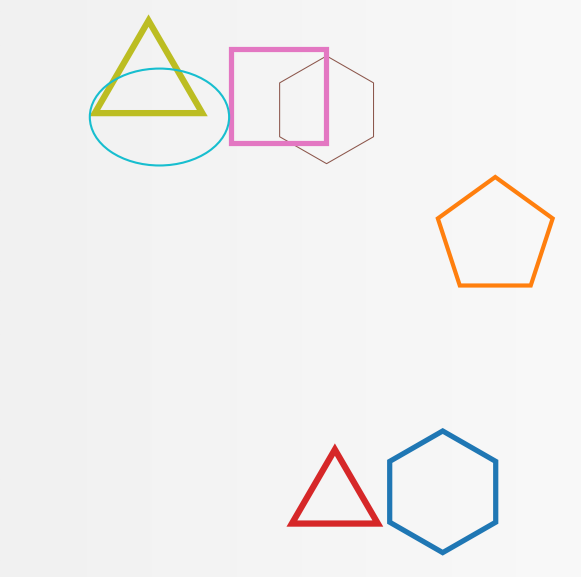[{"shape": "hexagon", "thickness": 2.5, "radius": 0.53, "center": [0.762, 0.148]}, {"shape": "pentagon", "thickness": 2, "radius": 0.52, "center": [0.852, 0.589]}, {"shape": "triangle", "thickness": 3, "radius": 0.43, "center": [0.576, 0.135]}, {"shape": "hexagon", "thickness": 0.5, "radius": 0.47, "center": [0.562, 0.809]}, {"shape": "square", "thickness": 2.5, "radius": 0.41, "center": [0.48, 0.832]}, {"shape": "triangle", "thickness": 3, "radius": 0.53, "center": [0.256, 0.857]}, {"shape": "oval", "thickness": 1, "radius": 0.6, "center": [0.274, 0.796]}]